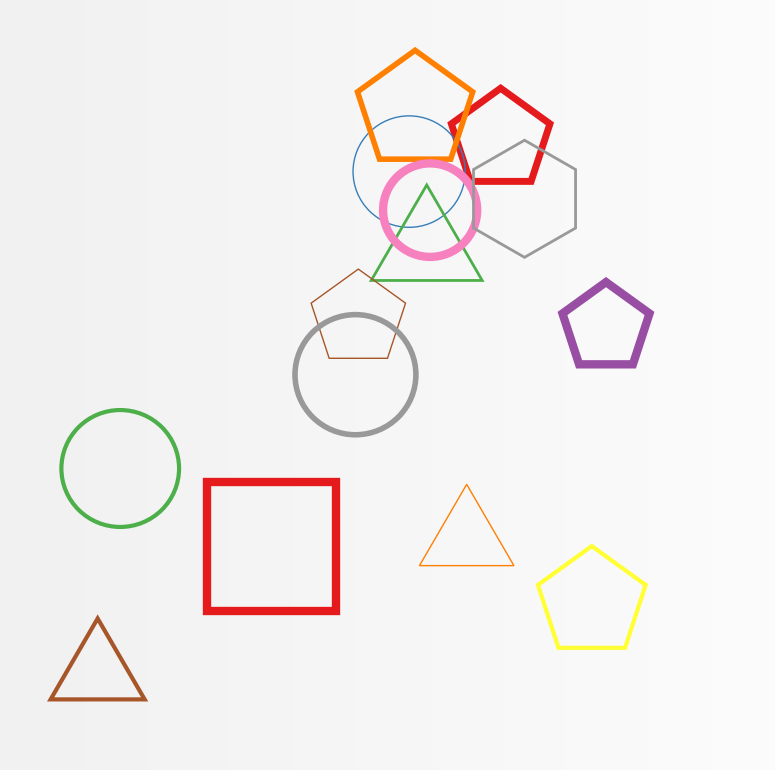[{"shape": "pentagon", "thickness": 2.5, "radius": 0.33, "center": [0.646, 0.819]}, {"shape": "square", "thickness": 3, "radius": 0.42, "center": [0.35, 0.29]}, {"shape": "circle", "thickness": 0.5, "radius": 0.36, "center": [0.528, 0.777]}, {"shape": "circle", "thickness": 1.5, "radius": 0.38, "center": [0.155, 0.392]}, {"shape": "triangle", "thickness": 1, "radius": 0.41, "center": [0.551, 0.677]}, {"shape": "pentagon", "thickness": 3, "radius": 0.3, "center": [0.782, 0.575]}, {"shape": "triangle", "thickness": 0.5, "radius": 0.35, "center": [0.602, 0.301]}, {"shape": "pentagon", "thickness": 2, "radius": 0.39, "center": [0.536, 0.857]}, {"shape": "pentagon", "thickness": 1.5, "radius": 0.37, "center": [0.764, 0.218]}, {"shape": "triangle", "thickness": 1.5, "radius": 0.35, "center": [0.126, 0.127]}, {"shape": "pentagon", "thickness": 0.5, "radius": 0.32, "center": [0.462, 0.586]}, {"shape": "circle", "thickness": 3, "radius": 0.3, "center": [0.555, 0.727]}, {"shape": "circle", "thickness": 2, "radius": 0.39, "center": [0.459, 0.513]}, {"shape": "hexagon", "thickness": 1, "radius": 0.38, "center": [0.677, 0.742]}]